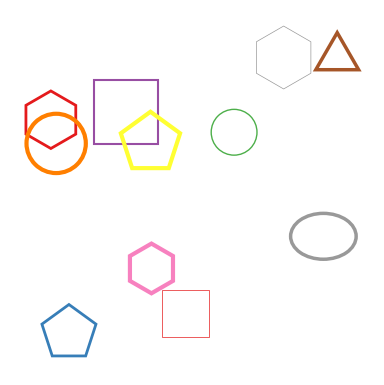[{"shape": "hexagon", "thickness": 2, "radius": 0.37, "center": [0.132, 0.689]}, {"shape": "square", "thickness": 0.5, "radius": 0.31, "center": [0.481, 0.187]}, {"shape": "pentagon", "thickness": 2, "radius": 0.37, "center": [0.179, 0.135]}, {"shape": "circle", "thickness": 1, "radius": 0.3, "center": [0.608, 0.656]}, {"shape": "square", "thickness": 1.5, "radius": 0.42, "center": [0.327, 0.709]}, {"shape": "circle", "thickness": 3, "radius": 0.39, "center": [0.146, 0.627]}, {"shape": "pentagon", "thickness": 3, "radius": 0.4, "center": [0.391, 0.629]}, {"shape": "triangle", "thickness": 2.5, "radius": 0.32, "center": [0.876, 0.851]}, {"shape": "hexagon", "thickness": 3, "radius": 0.32, "center": [0.393, 0.303]}, {"shape": "hexagon", "thickness": 0.5, "radius": 0.41, "center": [0.737, 0.851]}, {"shape": "oval", "thickness": 2.5, "radius": 0.43, "center": [0.84, 0.386]}]